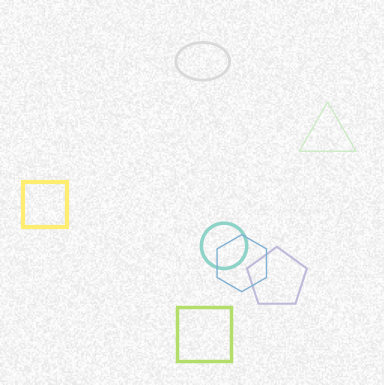[{"shape": "circle", "thickness": 2.5, "radius": 0.29, "center": [0.582, 0.361]}, {"shape": "pentagon", "thickness": 1.5, "radius": 0.41, "center": [0.719, 0.277]}, {"shape": "hexagon", "thickness": 1, "radius": 0.37, "center": [0.628, 0.316]}, {"shape": "square", "thickness": 2.5, "radius": 0.35, "center": [0.53, 0.132]}, {"shape": "oval", "thickness": 2, "radius": 0.35, "center": [0.527, 0.841]}, {"shape": "triangle", "thickness": 1, "radius": 0.43, "center": [0.851, 0.65]}, {"shape": "square", "thickness": 3, "radius": 0.29, "center": [0.117, 0.47]}]